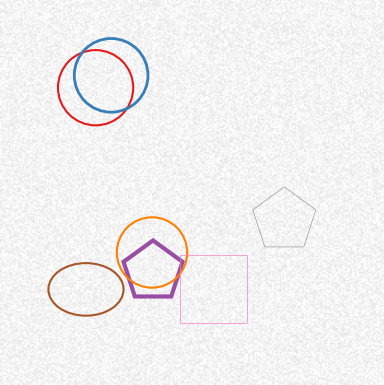[{"shape": "circle", "thickness": 1.5, "radius": 0.49, "center": [0.248, 0.772]}, {"shape": "circle", "thickness": 2, "radius": 0.48, "center": [0.289, 0.804]}, {"shape": "pentagon", "thickness": 3, "radius": 0.4, "center": [0.397, 0.295]}, {"shape": "circle", "thickness": 1.5, "radius": 0.46, "center": [0.395, 0.344]}, {"shape": "oval", "thickness": 1.5, "radius": 0.49, "center": [0.223, 0.248]}, {"shape": "square", "thickness": 0.5, "radius": 0.44, "center": [0.555, 0.249]}, {"shape": "pentagon", "thickness": 0.5, "radius": 0.43, "center": [0.739, 0.428]}]